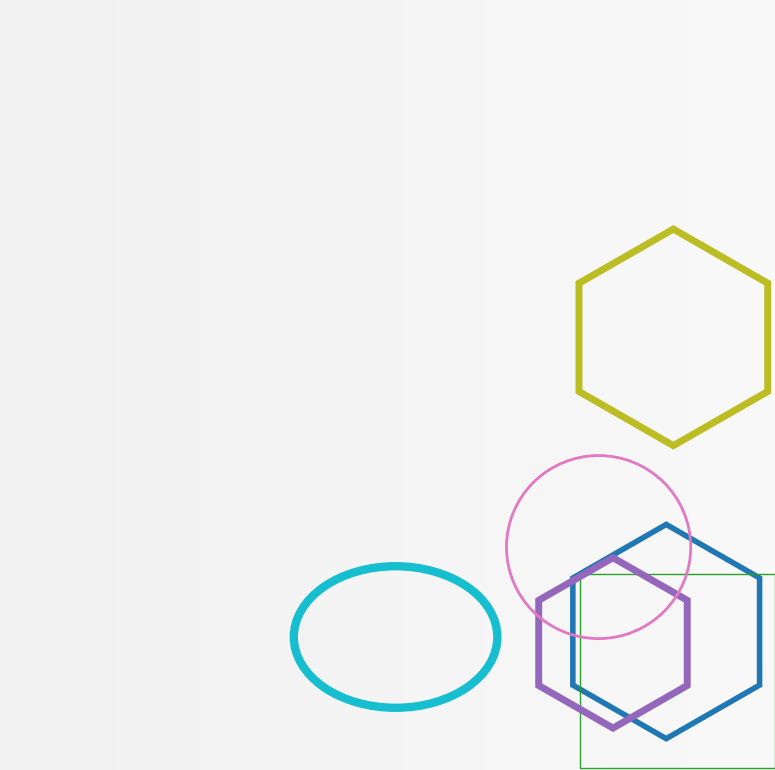[{"shape": "hexagon", "thickness": 2, "radius": 0.7, "center": [0.86, 0.18]}, {"shape": "square", "thickness": 0.5, "radius": 0.63, "center": [0.875, 0.129]}, {"shape": "hexagon", "thickness": 2.5, "radius": 0.55, "center": [0.791, 0.165]}, {"shape": "circle", "thickness": 1, "radius": 0.59, "center": [0.772, 0.29]}, {"shape": "hexagon", "thickness": 2.5, "radius": 0.7, "center": [0.869, 0.562]}, {"shape": "oval", "thickness": 3, "radius": 0.66, "center": [0.51, 0.173]}]